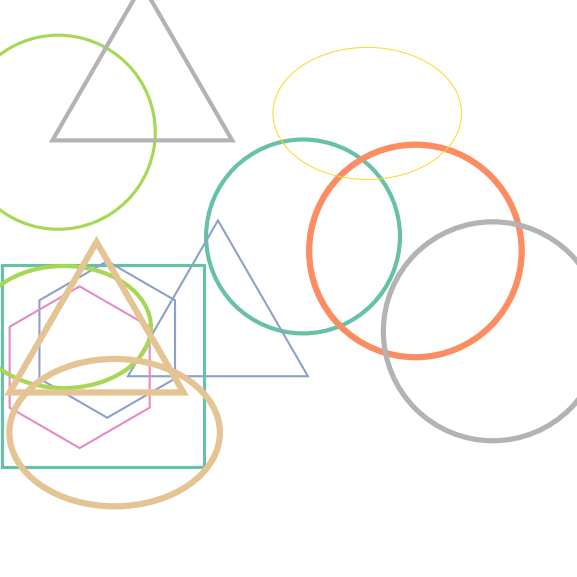[{"shape": "circle", "thickness": 2, "radius": 0.84, "center": [0.525, 0.59]}, {"shape": "square", "thickness": 1.5, "radius": 0.88, "center": [0.178, 0.365]}, {"shape": "circle", "thickness": 3, "radius": 0.92, "center": [0.719, 0.565]}, {"shape": "hexagon", "thickness": 1, "radius": 0.68, "center": [0.186, 0.411]}, {"shape": "triangle", "thickness": 1, "radius": 0.9, "center": [0.377, 0.438]}, {"shape": "hexagon", "thickness": 1, "radius": 0.7, "center": [0.138, 0.363]}, {"shape": "oval", "thickness": 2, "radius": 0.75, "center": [0.11, 0.433]}, {"shape": "circle", "thickness": 1.5, "radius": 0.84, "center": [0.101, 0.77]}, {"shape": "oval", "thickness": 0.5, "radius": 0.82, "center": [0.636, 0.803]}, {"shape": "triangle", "thickness": 3, "radius": 0.87, "center": [0.167, 0.406]}, {"shape": "oval", "thickness": 3, "radius": 0.91, "center": [0.198, 0.25]}, {"shape": "circle", "thickness": 2.5, "radius": 0.95, "center": [0.853, 0.425]}, {"shape": "triangle", "thickness": 2, "radius": 0.9, "center": [0.246, 0.846]}]